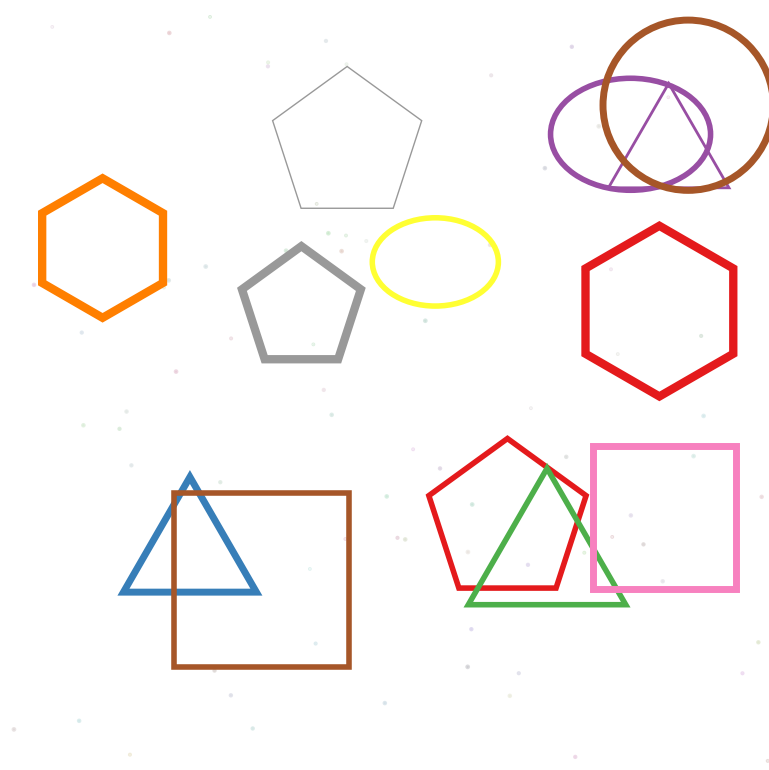[{"shape": "hexagon", "thickness": 3, "radius": 0.55, "center": [0.856, 0.596]}, {"shape": "pentagon", "thickness": 2, "radius": 0.54, "center": [0.659, 0.323]}, {"shape": "triangle", "thickness": 2.5, "radius": 0.5, "center": [0.247, 0.281]}, {"shape": "triangle", "thickness": 2, "radius": 0.59, "center": [0.71, 0.274]}, {"shape": "triangle", "thickness": 1, "radius": 0.45, "center": [0.868, 0.801]}, {"shape": "oval", "thickness": 2, "radius": 0.52, "center": [0.819, 0.826]}, {"shape": "hexagon", "thickness": 3, "radius": 0.45, "center": [0.133, 0.678]}, {"shape": "oval", "thickness": 2, "radius": 0.41, "center": [0.565, 0.66]}, {"shape": "circle", "thickness": 2.5, "radius": 0.55, "center": [0.894, 0.863]}, {"shape": "square", "thickness": 2, "radius": 0.57, "center": [0.339, 0.247]}, {"shape": "square", "thickness": 2.5, "radius": 0.46, "center": [0.863, 0.327]}, {"shape": "pentagon", "thickness": 0.5, "radius": 0.51, "center": [0.451, 0.812]}, {"shape": "pentagon", "thickness": 3, "radius": 0.41, "center": [0.391, 0.599]}]